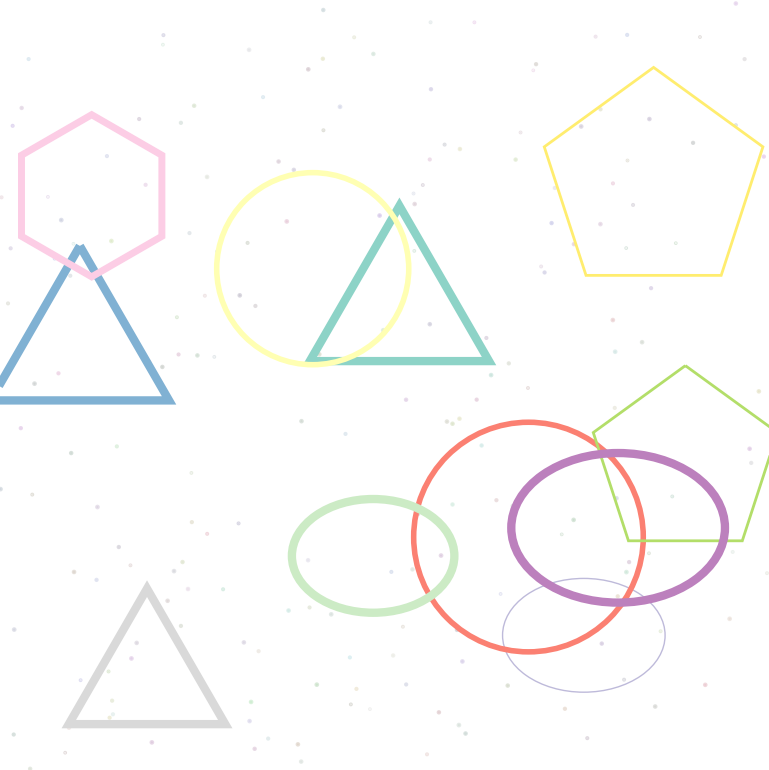[{"shape": "triangle", "thickness": 3, "radius": 0.67, "center": [0.519, 0.598]}, {"shape": "circle", "thickness": 2, "radius": 0.62, "center": [0.406, 0.651]}, {"shape": "oval", "thickness": 0.5, "radius": 0.53, "center": [0.758, 0.175]}, {"shape": "circle", "thickness": 2, "radius": 0.75, "center": [0.686, 0.303]}, {"shape": "triangle", "thickness": 3, "radius": 0.67, "center": [0.104, 0.547]}, {"shape": "pentagon", "thickness": 1, "radius": 0.63, "center": [0.89, 0.399]}, {"shape": "hexagon", "thickness": 2.5, "radius": 0.53, "center": [0.119, 0.746]}, {"shape": "triangle", "thickness": 3, "radius": 0.59, "center": [0.191, 0.118]}, {"shape": "oval", "thickness": 3, "radius": 0.69, "center": [0.803, 0.315]}, {"shape": "oval", "thickness": 3, "radius": 0.53, "center": [0.485, 0.278]}, {"shape": "pentagon", "thickness": 1, "radius": 0.75, "center": [0.849, 0.763]}]